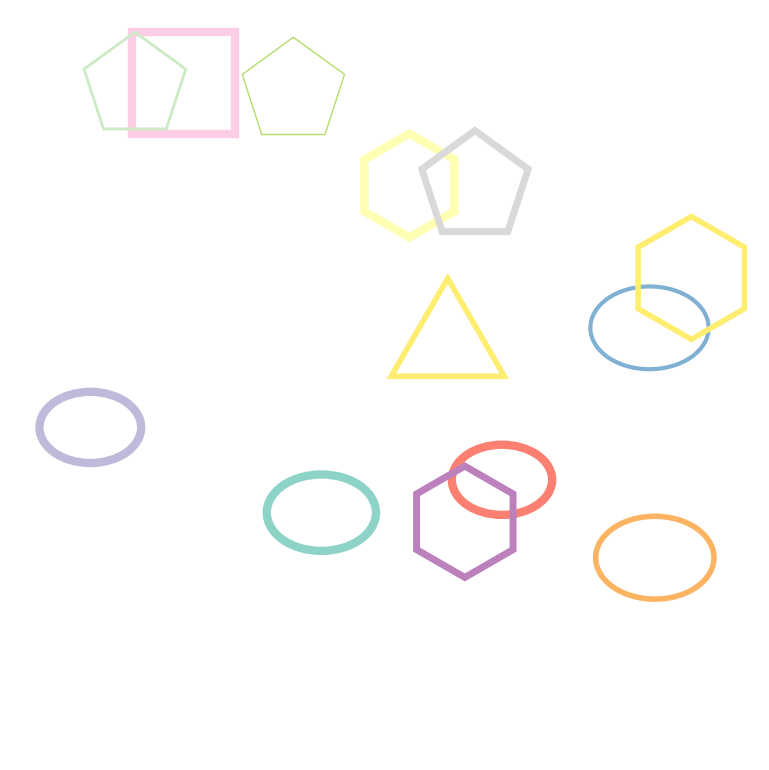[{"shape": "oval", "thickness": 3, "radius": 0.35, "center": [0.417, 0.334]}, {"shape": "hexagon", "thickness": 3, "radius": 0.34, "center": [0.532, 0.759]}, {"shape": "oval", "thickness": 3, "radius": 0.33, "center": [0.117, 0.445]}, {"shape": "oval", "thickness": 3, "radius": 0.33, "center": [0.652, 0.377]}, {"shape": "oval", "thickness": 1.5, "radius": 0.38, "center": [0.843, 0.574]}, {"shape": "oval", "thickness": 2, "radius": 0.38, "center": [0.85, 0.276]}, {"shape": "pentagon", "thickness": 0.5, "radius": 0.35, "center": [0.381, 0.882]}, {"shape": "square", "thickness": 3, "radius": 0.33, "center": [0.239, 0.892]}, {"shape": "pentagon", "thickness": 2.5, "radius": 0.36, "center": [0.617, 0.758]}, {"shape": "hexagon", "thickness": 2.5, "radius": 0.36, "center": [0.604, 0.322]}, {"shape": "pentagon", "thickness": 1, "radius": 0.35, "center": [0.175, 0.889]}, {"shape": "hexagon", "thickness": 2, "radius": 0.4, "center": [0.898, 0.639]}, {"shape": "triangle", "thickness": 2, "radius": 0.42, "center": [0.582, 0.554]}]